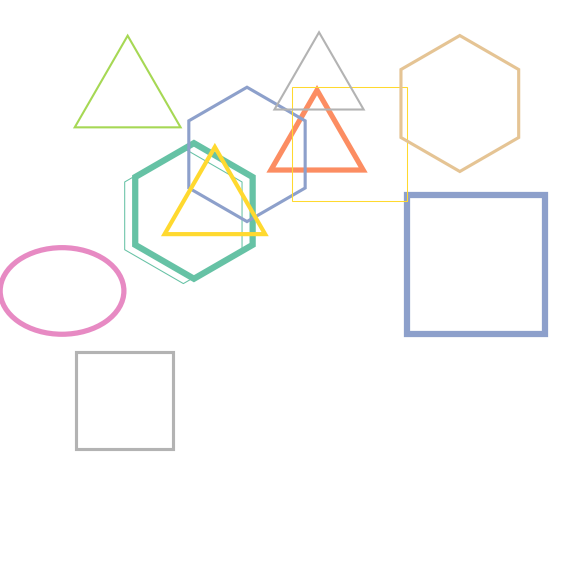[{"shape": "hexagon", "thickness": 3, "radius": 0.59, "center": [0.336, 0.634]}, {"shape": "hexagon", "thickness": 0.5, "radius": 0.59, "center": [0.318, 0.625]}, {"shape": "triangle", "thickness": 2.5, "radius": 0.46, "center": [0.549, 0.751]}, {"shape": "square", "thickness": 3, "radius": 0.6, "center": [0.824, 0.541]}, {"shape": "hexagon", "thickness": 1.5, "radius": 0.58, "center": [0.428, 0.732]}, {"shape": "oval", "thickness": 2.5, "radius": 0.54, "center": [0.107, 0.495]}, {"shape": "triangle", "thickness": 1, "radius": 0.53, "center": [0.221, 0.832]}, {"shape": "square", "thickness": 0.5, "radius": 0.5, "center": [0.605, 0.75]}, {"shape": "triangle", "thickness": 2, "radius": 0.5, "center": [0.372, 0.644]}, {"shape": "hexagon", "thickness": 1.5, "radius": 0.59, "center": [0.796, 0.82]}, {"shape": "square", "thickness": 1.5, "radius": 0.42, "center": [0.216, 0.306]}, {"shape": "triangle", "thickness": 1, "radius": 0.45, "center": [0.552, 0.854]}]